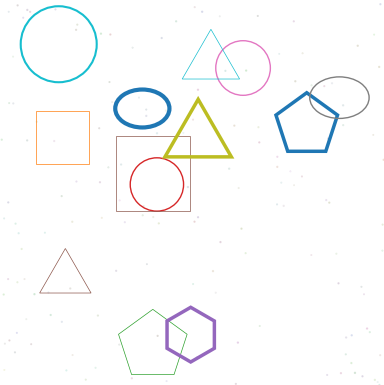[{"shape": "pentagon", "thickness": 2.5, "radius": 0.42, "center": [0.797, 0.675]}, {"shape": "oval", "thickness": 3, "radius": 0.35, "center": [0.37, 0.718]}, {"shape": "square", "thickness": 0.5, "radius": 0.35, "center": [0.162, 0.643]}, {"shape": "pentagon", "thickness": 0.5, "radius": 0.47, "center": [0.397, 0.103]}, {"shape": "circle", "thickness": 1, "radius": 0.35, "center": [0.408, 0.521]}, {"shape": "hexagon", "thickness": 2.5, "radius": 0.35, "center": [0.495, 0.131]}, {"shape": "square", "thickness": 0.5, "radius": 0.48, "center": [0.397, 0.55]}, {"shape": "triangle", "thickness": 0.5, "radius": 0.39, "center": [0.17, 0.277]}, {"shape": "circle", "thickness": 1, "radius": 0.35, "center": [0.631, 0.823]}, {"shape": "oval", "thickness": 1, "radius": 0.39, "center": [0.882, 0.746]}, {"shape": "triangle", "thickness": 2.5, "radius": 0.5, "center": [0.515, 0.642]}, {"shape": "circle", "thickness": 1.5, "radius": 0.49, "center": [0.153, 0.885]}, {"shape": "triangle", "thickness": 0.5, "radius": 0.43, "center": [0.548, 0.838]}]